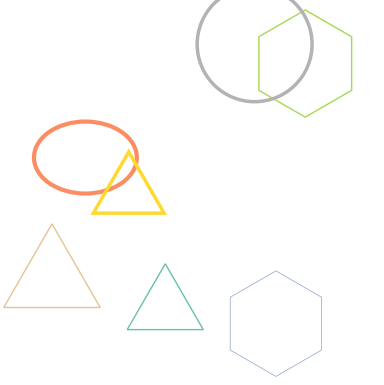[{"shape": "triangle", "thickness": 1, "radius": 0.57, "center": [0.429, 0.201]}, {"shape": "oval", "thickness": 3, "radius": 0.67, "center": [0.222, 0.591]}, {"shape": "hexagon", "thickness": 0.5, "radius": 0.69, "center": [0.717, 0.159]}, {"shape": "hexagon", "thickness": 1, "radius": 0.7, "center": [0.793, 0.835]}, {"shape": "triangle", "thickness": 2.5, "radius": 0.53, "center": [0.334, 0.499]}, {"shape": "triangle", "thickness": 1, "radius": 0.72, "center": [0.135, 0.274]}, {"shape": "circle", "thickness": 2.5, "radius": 0.75, "center": [0.661, 0.885]}]